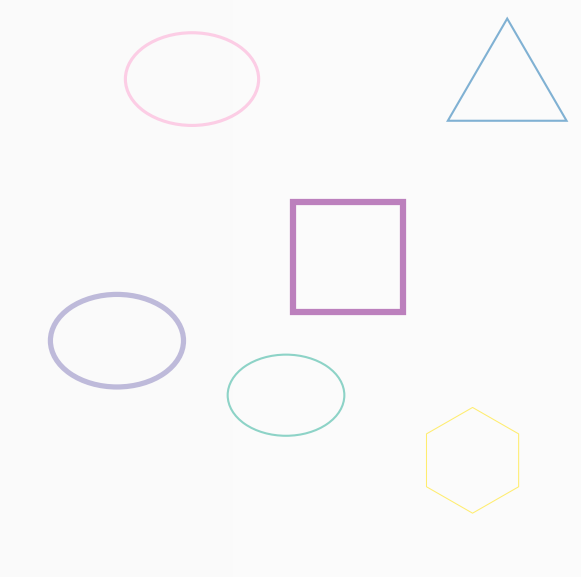[{"shape": "oval", "thickness": 1, "radius": 0.5, "center": [0.492, 0.315]}, {"shape": "oval", "thickness": 2.5, "radius": 0.57, "center": [0.201, 0.409]}, {"shape": "triangle", "thickness": 1, "radius": 0.59, "center": [0.873, 0.849]}, {"shape": "oval", "thickness": 1.5, "radius": 0.57, "center": [0.33, 0.862]}, {"shape": "square", "thickness": 3, "radius": 0.47, "center": [0.598, 0.554]}, {"shape": "hexagon", "thickness": 0.5, "radius": 0.46, "center": [0.813, 0.202]}]